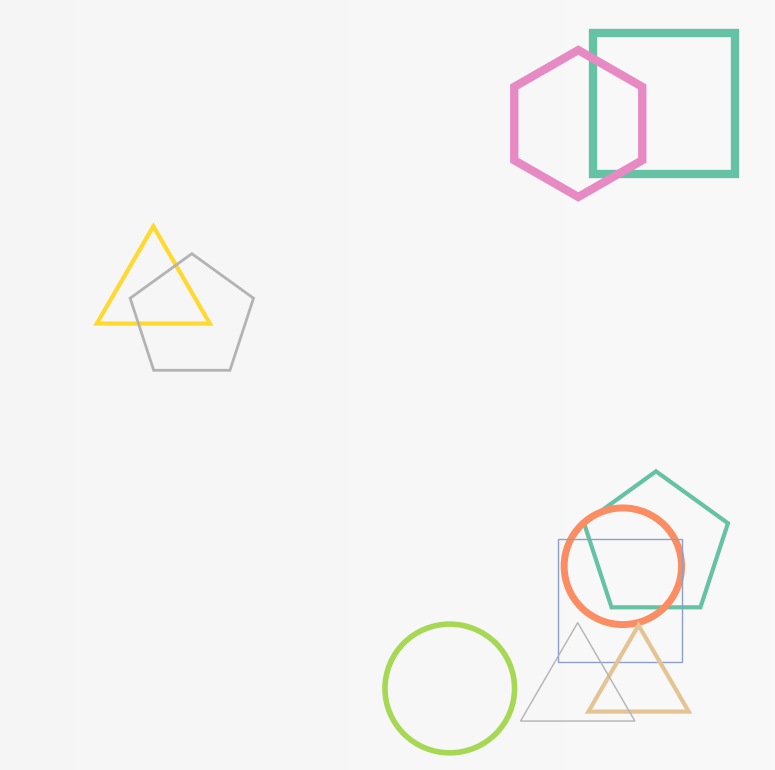[{"shape": "pentagon", "thickness": 1.5, "radius": 0.49, "center": [0.846, 0.29]}, {"shape": "square", "thickness": 3, "radius": 0.46, "center": [0.857, 0.865]}, {"shape": "circle", "thickness": 2.5, "radius": 0.38, "center": [0.804, 0.265]}, {"shape": "square", "thickness": 0.5, "radius": 0.4, "center": [0.8, 0.22]}, {"shape": "hexagon", "thickness": 3, "radius": 0.48, "center": [0.746, 0.84]}, {"shape": "circle", "thickness": 2, "radius": 0.42, "center": [0.58, 0.106]}, {"shape": "triangle", "thickness": 1.5, "radius": 0.42, "center": [0.198, 0.622]}, {"shape": "triangle", "thickness": 1.5, "radius": 0.37, "center": [0.824, 0.113]}, {"shape": "triangle", "thickness": 0.5, "radius": 0.43, "center": [0.745, 0.106]}, {"shape": "pentagon", "thickness": 1, "radius": 0.42, "center": [0.248, 0.587]}]